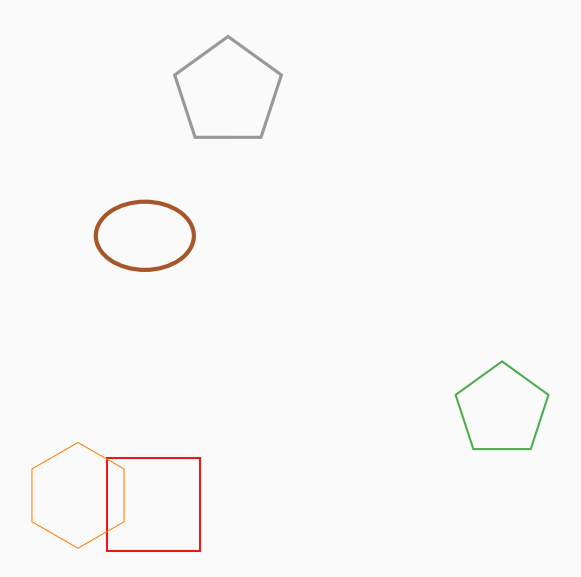[{"shape": "square", "thickness": 1, "radius": 0.4, "center": [0.264, 0.125]}, {"shape": "pentagon", "thickness": 1, "radius": 0.42, "center": [0.864, 0.289]}, {"shape": "hexagon", "thickness": 0.5, "radius": 0.46, "center": [0.134, 0.141]}, {"shape": "oval", "thickness": 2, "radius": 0.42, "center": [0.249, 0.591]}, {"shape": "pentagon", "thickness": 1.5, "radius": 0.48, "center": [0.392, 0.839]}]